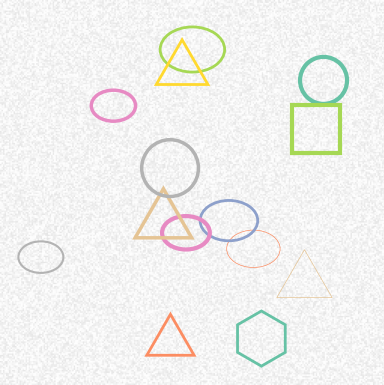[{"shape": "circle", "thickness": 3, "radius": 0.31, "center": [0.84, 0.791]}, {"shape": "hexagon", "thickness": 2, "radius": 0.36, "center": [0.679, 0.121]}, {"shape": "triangle", "thickness": 2, "radius": 0.35, "center": [0.443, 0.113]}, {"shape": "oval", "thickness": 0.5, "radius": 0.35, "center": [0.658, 0.354]}, {"shape": "oval", "thickness": 2, "radius": 0.37, "center": [0.595, 0.427]}, {"shape": "oval", "thickness": 3, "radius": 0.31, "center": [0.483, 0.395]}, {"shape": "oval", "thickness": 2.5, "radius": 0.29, "center": [0.295, 0.725]}, {"shape": "oval", "thickness": 2, "radius": 0.42, "center": [0.5, 0.871]}, {"shape": "square", "thickness": 3, "radius": 0.31, "center": [0.821, 0.665]}, {"shape": "triangle", "thickness": 2, "radius": 0.39, "center": [0.473, 0.819]}, {"shape": "triangle", "thickness": 2.5, "radius": 0.42, "center": [0.424, 0.425]}, {"shape": "triangle", "thickness": 0.5, "radius": 0.42, "center": [0.791, 0.268]}, {"shape": "circle", "thickness": 2.5, "radius": 0.37, "center": [0.442, 0.563]}, {"shape": "oval", "thickness": 1.5, "radius": 0.29, "center": [0.106, 0.332]}]